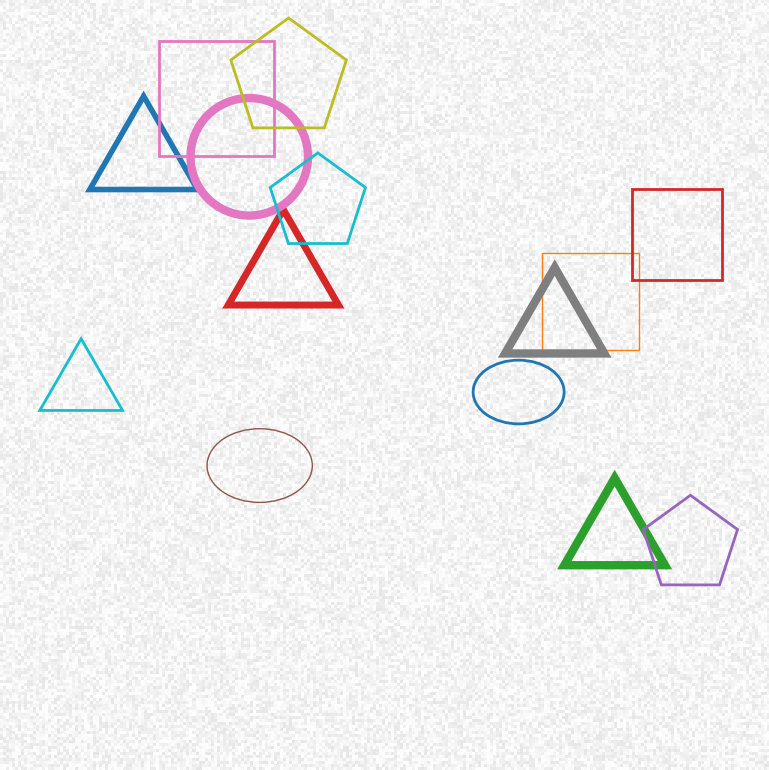[{"shape": "oval", "thickness": 1, "radius": 0.3, "center": [0.674, 0.491]}, {"shape": "triangle", "thickness": 2, "radius": 0.4, "center": [0.187, 0.794]}, {"shape": "square", "thickness": 0.5, "radius": 0.32, "center": [0.767, 0.609]}, {"shape": "triangle", "thickness": 3, "radius": 0.38, "center": [0.798, 0.304]}, {"shape": "triangle", "thickness": 2.5, "radius": 0.41, "center": [0.368, 0.645]}, {"shape": "square", "thickness": 1, "radius": 0.3, "center": [0.879, 0.695]}, {"shape": "pentagon", "thickness": 1, "radius": 0.32, "center": [0.897, 0.292]}, {"shape": "oval", "thickness": 0.5, "radius": 0.34, "center": [0.337, 0.395]}, {"shape": "circle", "thickness": 3, "radius": 0.38, "center": [0.324, 0.796]}, {"shape": "square", "thickness": 1, "radius": 0.37, "center": [0.281, 0.872]}, {"shape": "triangle", "thickness": 3, "radius": 0.37, "center": [0.72, 0.578]}, {"shape": "pentagon", "thickness": 1, "radius": 0.39, "center": [0.375, 0.898]}, {"shape": "triangle", "thickness": 1, "radius": 0.31, "center": [0.105, 0.498]}, {"shape": "pentagon", "thickness": 1, "radius": 0.33, "center": [0.413, 0.736]}]